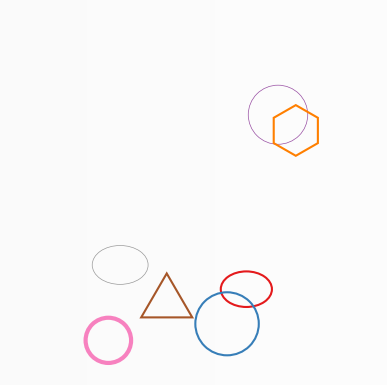[{"shape": "oval", "thickness": 1.5, "radius": 0.33, "center": [0.636, 0.249]}, {"shape": "circle", "thickness": 1.5, "radius": 0.41, "center": [0.586, 0.159]}, {"shape": "circle", "thickness": 0.5, "radius": 0.38, "center": [0.717, 0.702]}, {"shape": "hexagon", "thickness": 1.5, "radius": 0.33, "center": [0.763, 0.661]}, {"shape": "triangle", "thickness": 1.5, "radius": 0.38, "center": [0.43, 0.214]}, {"shape": "circle", "thickness": 3, "radius": 0.29, "center": [0.28, 0.116]}, {"shape": "oval", "thickness": 0.5, "radius": 0.36, "center": [0.31, 0.312]}]